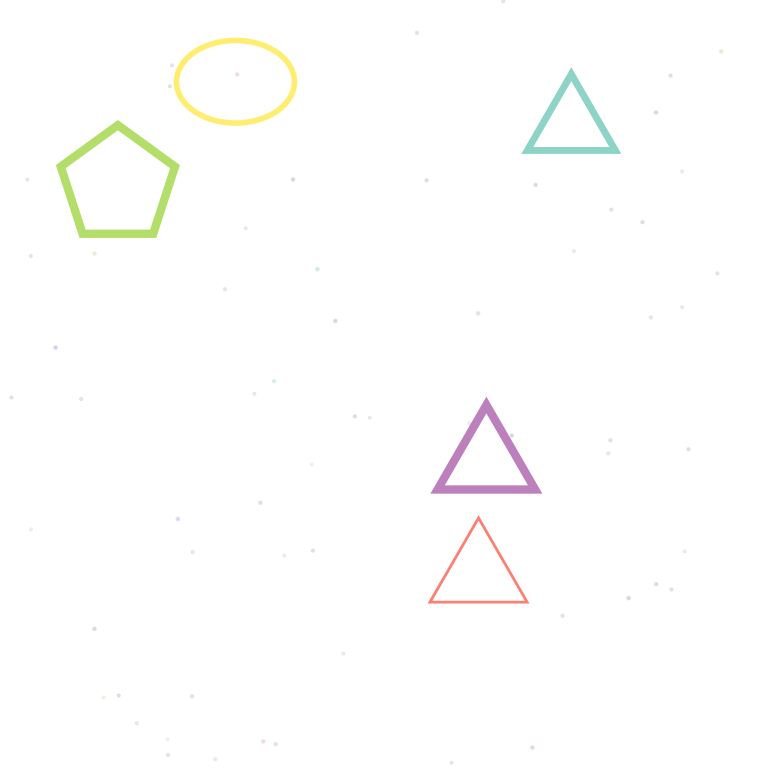[{"shape": "triangle", "thickness": 2.5, "radius": 0.33, "center": [0.742, 0.838]}, {"shape": "triangle", "thickness": 1, "radius": 0.36, "center": [0.621, 0.254]}, {"shape": "pentagon", "thickness": 3, "radius": 0.39, "center": [0.153, 0.759]}, {"shape": "triangle", "thickness": 3, "radius": 0.37, "center": [0.632, 0.401]}, {"shape": "oval", "thickness": 2, "radius": 0.38, "center": [0.306, 0.894]}]